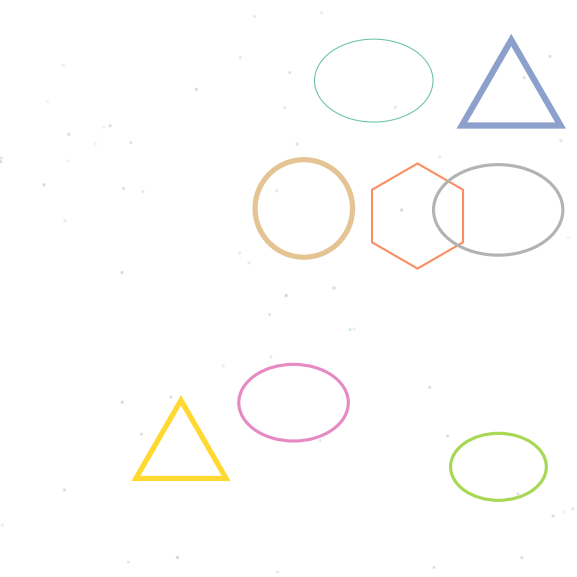[{"shape": "oval", "thickness": 0.5, "radius": 0.51, "center": [0.647, 0.86]}, {"shape": "hexagon", "thickness": 1, "radius": 0.45, "center": [0.723, 0.625]}, {"shape": "triangle", "thickness": 3, "radius": 0.49, "center": [0.885, 0.831]}, {"shape": "oval", "thickness": 1.5, "radius": 0.47, "center": [0.508, 0.302]}, {"shape": "oval", "thickness": 1.5, "radius": 0.41, "center": [0.863, 0.191]}, {"shape": "triangle", "thickness": 2.5, "radius": 0.45, "center": [0.313, 0.216]}, {"shape": "circle", "thickness": 2.5, "radius": 0.42, "center": [0.526, 0.638]}, {"shape": "oval", "thickness": 1.5, "radius": 0.56, "center": [0.863, 0.636]}]